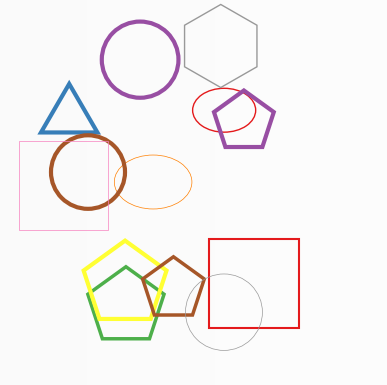[{"shape": "oval", "thickness": 1, "radius": 0.41, "center": [0.578, 0.714]}, {"shape": "square", "thickness": 1.5, "radius": 0.58, "center": [0.655, 0.263]}, {"shape": "triangle", "thickness": 3, "radius": 0.42, "center": [0.179, 0.698]}, {"shape": "pentagon", "thickness": 2.5, "radius": 0.52, "center": [0.325, 0.204]}, {"shape": "pentagon", "thickness": 3, "radius": 0.41, "center": [0.629, 0.684]}, {"shape": "circle", "thickness": 3, "radius": 0.49, "center": [0.362, 0.845]}, {"shape": "oval", "thickness": 0.5, "radius": 0.5, "center": [0.395, 0.527]}, {"shape": "pentagon", "thickness": 3, "radius": 0.56, "center": [0.323, 0.263]}, {"shape": "circle", "thickness": 3, "radius": 0.48, "center": [0.227, 0.553]}, {"shape": "pentagon", "thickness": 2.5, "radius": 0.42, "center": [0.448, 0.249]}, {"shape": "square", "thickness": 0.5, "radius": 0.58, "center": [0.164, 0.519]}, {"shape": "circle", "thickness": 0.5, "radius": 0.5, "center": [0.578, 0.189]}, {"shape": "hexagon", "thickness": 1, "radius": 0.54, "center": [0.57, 0.881]}]